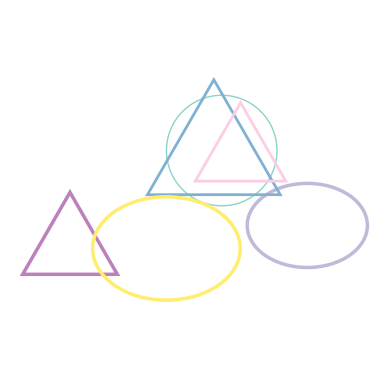[{"shape": "circle", "thickness": 1, "radius": 0.72, "center": [0.576, 0.609]}, {"shape": "oval", "thickness": 2.5, "radius": 0.78, "center": [0.798, 0.414]}, {"shape": "triangle", "thickness": 2, "radius": 1.0, "center": [0.555, 0.594]}, {"shape": "triangle", "thickness": 2, "radius": 0.68, "center": [0.625, 0.597]}, {"shape": "triangle", "thickness": 2.5, "radius": 0.71, "center": [0.182, 0.358]}, {"shape": "oval", "thickness": 2.5, "radius": 0.96, "center": [0.432, 0.355]}]